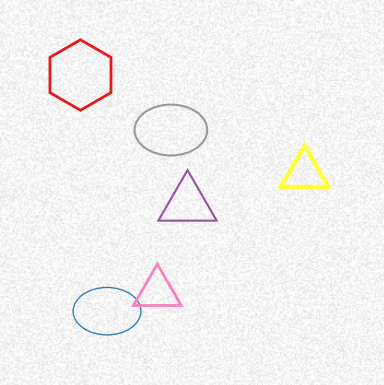[{"shape": "hexagon", "thickness": 2, "radius": 0.46, "center": [0.209, 0.805]}, {"shape": "oval", "thickness": 1, "radius": 0.44, "center": [0.278, 0.192]}, {"shape": "triangle", "thickness": 1.5, "radius": 0.44, "center": [0.487, 0.471]}, {"shape": "triangle", "thickness": 3, "radius": 0.36, "center": [0.791, 0.55]}, {"shape": "triangle", "thickness": 2, "radius": 0.36, "center": [0.409, 0.242]}, {"shape": "oval", "thickness": 1.5, "radius": 0.47, "center": [0.444, 0.662]}]